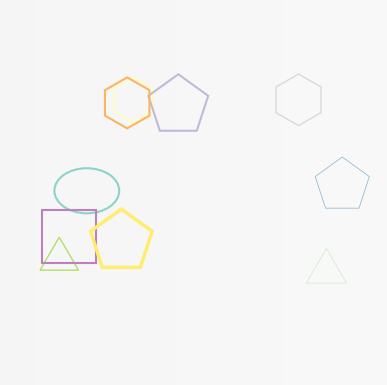[{"shape": "oval", "thickness": 1.5, "radius": 0.42, "center": [0.224, 0.505]}, {"shape": "hexagon", "thickness": 1, "radius": 0.29, "center": [0.345, 0.74]}, {"shape": "pentagon", "thickness": 1.5, "radius": 0.41, "center": [0.46, 0.726]}, {"shape": "pentagon", "thickness": 0.5, "radius": 0.37, "center": [0.883, 0.519]}, {"shape": "hexagon", "thickness": 1.5, "radius": 0.33, "center": [0.328, 0.733]}, {"shape": "triangle", "thickness": 1, "radius": 0.29, "center": [0.153, 0.327]}, {"shape": "hexagon", "thickness": 1, "radius": 0.33, "center": [0.77, 0.741]}, {"shape": "square", "thickness": 1.5, "radius": 0.34, "center": [0.178, 0.385]}, {"shape": "triangle", "thickness": 0.5, "radius": 0.3, "center": [0.842, 0.295]}, {"shape": "pentagon", "thickness": 2.5, "radius": 0.42, "center": [0.313, 0.373]}]